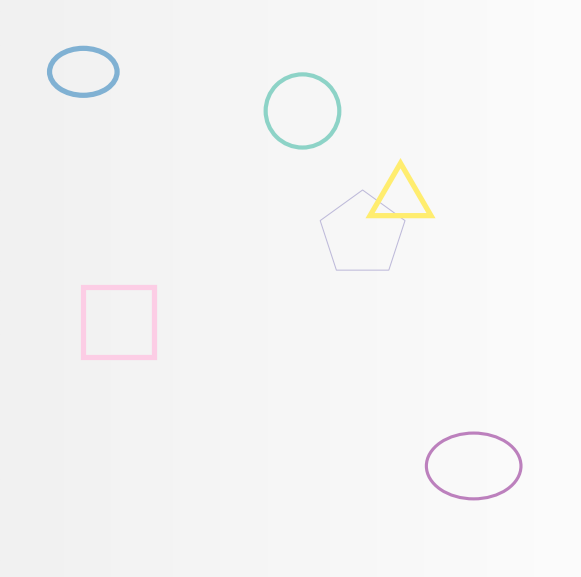[{"shape": "circle", "thickness": 2, "radius": 0.32, "center": [0.52, 0.807]}, {"shape": "pentagon", "thickness": 0.5, "radius": 0.38, "center": [0.624, 0.593]}, {"shape": "oval", "thickness": 2.5, "radius": 0.29, "center": [0.143, 0.875]}, {"shape": "square", "thickness": 2.5, "radius": 0.3, "center": [0.204, 0.442]}, {"shape": "oval", "thickness": 1.5, "radius": 0.41, "center": [0.815, 0.192]}, {"shape": "triangle", "thickness": 2.5, "radius": 0.3, "center": [0.689, 0.656]}]